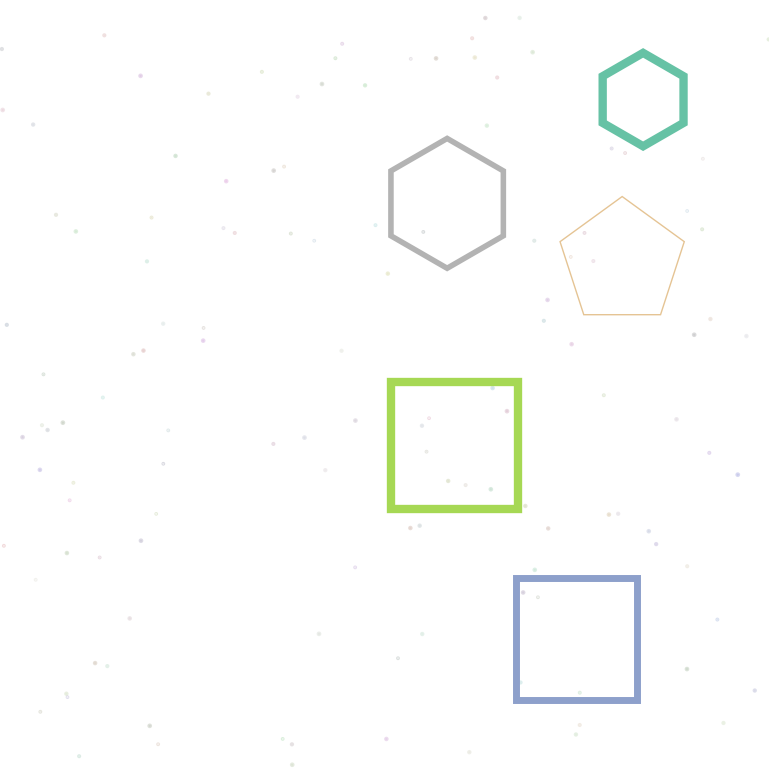[{"shape": "hexagon", "thickness": 3, "radius": 0.3, "center": [0.835, 0.871]}, {"shape": "square", "thickness": 2.5, "radius": 0.4, "center": [0.749, 0.17]}, {"shape": "square", "thickness": 3, "radius": 0.41, "center": [0.59, 0.422]}, {"shape": "pentagon", "thickness": 0.5, "radius": 0.42, "center": [0.808, 0.66]}, {"shape": "hexagon", "thickness": 2, "radius": 0.42, "center": [0.581, 0.736]}]